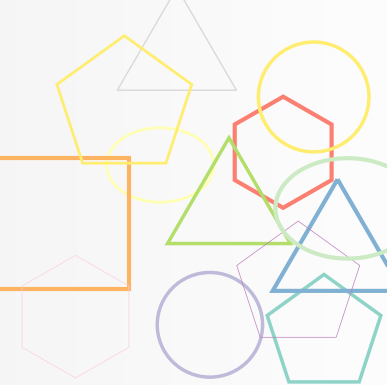[{"shape": "pentagon", "thickness": 2.5, "radius": 0.77, "center": [0.836, 0.133]}, {"shape": "oval", "thickness": 2, "radius": 0.69, "center": [0.414, 0.572]}, {"shape": "circle", "thickness": 2.5, "radius": 0.68, "center": [0.542, 0.156]}, {"shape": "hexagon", "thickness": 3, "radius": 0.72, "center": [0.731, 0.605]}, {"shape": "triangle", "thickness": 3, "radius": 0.97, "center": [0.871, 0.341]}, {"shape": "square", "thickness": 3, "radius": 0.86, "center": [0.162, 0.42]}, {"shape": "triangle", "thickness": 2.5, "radius": 0.92, "center": [0.591, 0.459]}, {"shape": "hexagon", "thickness": 0.5, "radius": 0.8, "center": [0.195, 0.178]}, {"shape": "triangle", "thickness": 1, "radius": 0.89, "center": [0.456, 0.854]}, {"shape": "pentagon", "thickness": 0.5, "radius": 0.83, "center": [0.77, 0.259]}, {"shape": "oval", "thickness": 3, "radius": 0.93, "center": [0.897, 0.459]}, {"shape": "pentagon", "thickness": 2, "radius": 0.91, "center": [0.321, 0.724]}, {"shape": "circle", "thickness": 2.5, "radius": 0.71, "center": [0.809, 0.748]}]